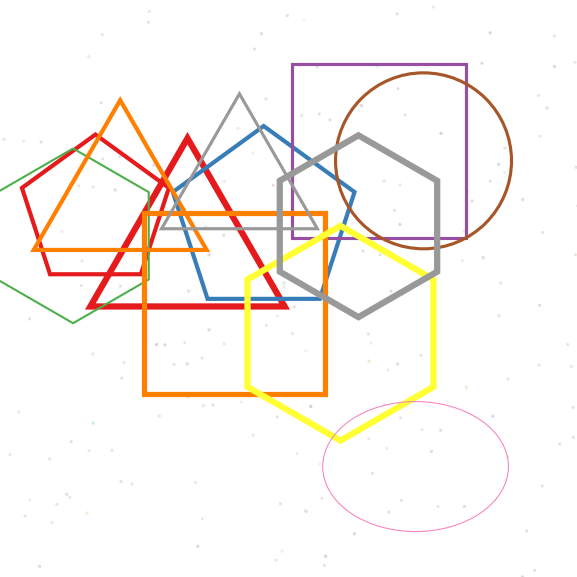[{"shape": "pentagon", "thickness": 2, "radius": 0.67, "center": [0.165, 0.632]}, {"shape": "triangle", "thickness": 3, "radius": 0.97, "center": [0.325, 0.566]}, {"shape": "pentagon", "thickness": 2, "radius": 0.83, "center": [0.457, 0.615]}, {"shape": "hexagon", "thickness": 1, "radius": 0.76, "center": [0.127, 0.591]}, {"shape": "square", "thickness": 1.5, "radius": 0.75, "center": [0.657, 0.737]}, {"shape": "square", "thickness": 2.5, "radius": 0.78, "center": [0.406, 0.474]}, {"shape": "triangle", "thickness": 2, "radius": 0.86, "center": [0.208, 0.653]}, {"shape": "hexagon", "thickness": 3, "radius": 0.93, "center": [0.59, 0.422]}, {"shape": "circle", "thickness": 1.5, "radius": 0.76, "center": [0.733, 0.721]}, {"shape": "oval", "thickness": 0.5, "radius": 0.8, "center": [0.72, 0.191]}, {"shape": "hexagon", "thickness": 3, "radius": 0.79, "center": [0.621, 0.607]}, {"shape": "triangle", "thickness": 1.5, "radius": 0.78, "center": [0.415, 0.681]}]